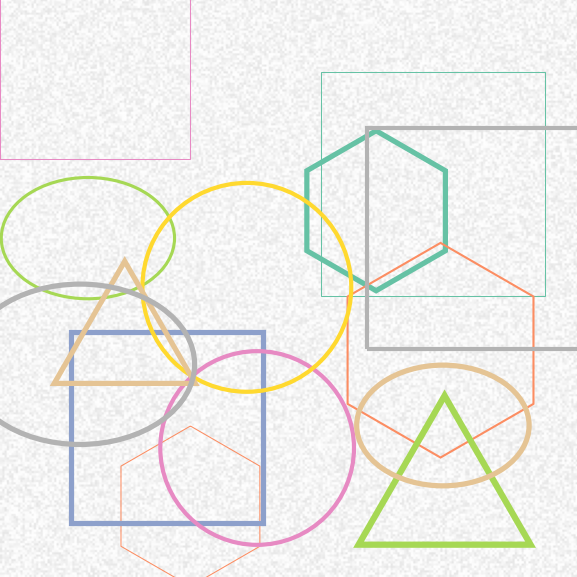[{"shape": "hexagon", "thickness": 2.5, "radius": 0.69, "center": [0.651, 0.634]}, {"shape": "square", "thickness": 0.5, "radius": 0.97, "center": [0.75, 0.68]}, {"shape": "hexagon", "thickness": 1, "radius": 0.93, "center": [0.763, 0.393]}, {"shape": "hexagon", "thickness": 0.5, "radius": 0.69, "center": [0.33, 0.123]}, {"shape": "square", "thickness": 2.5, "radius": 0.83, "center": [0.289, 0.259]}, {"shape": "square", "thickness": 0.5, "radius": 0.82, "center": [0.165, 0.888]}, {"shape": "circle", "thickness": 2, "radius": 0.84, "center": [0.445, 0.223]}, {"shape": "triangle", "thickness": 3, "radius": 0.86, "center": [0.77, 0.142]}, {"shape": "oval", "thickness": 1.5, "radius": 0.75, "center": [0.152, 0.587]}, {"shape": "circle", "thickness": 2, "radius": 0.9, "center": [0.427, 0.502]}, {"shape": "triangle", "thickness": 2.5, "radius": 0.7, "center": [0.216, 0.406]}, {"shape": "oval", "thickness": 2.5, "radius": 0.75, "center": [0.767, 0.262]}, {"shape": "square", "thickness": 2, "radius": 0.95, "center": [0.827, 0.586]}, {"shape": "oval", "thickness": 2.5, "radius": 0.99, "center": [0.139, 0.368]}]